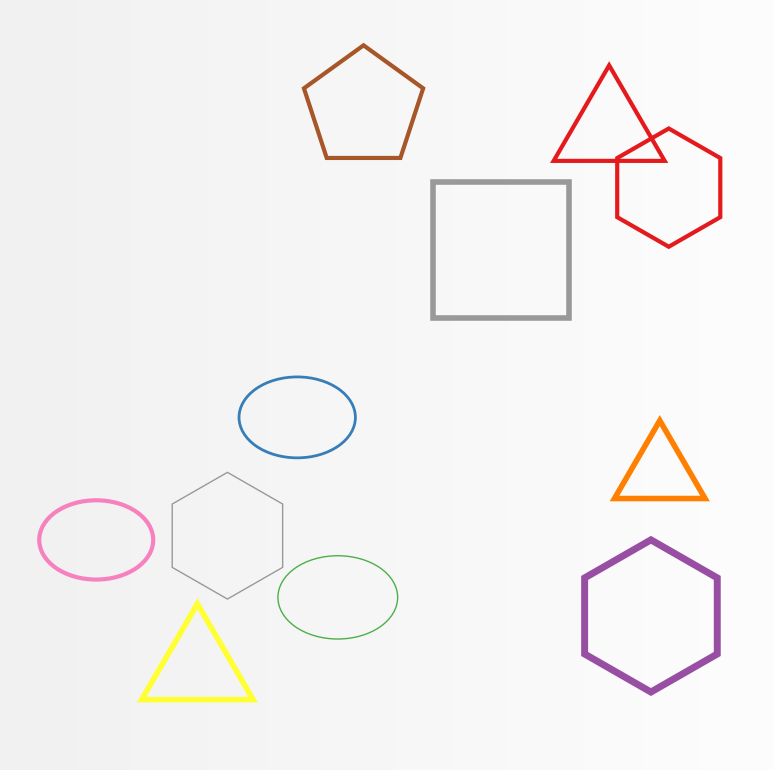[{"shape": "hexagon", "thickness": 1.5, "radius": 0.38, "center": [0.863, 0.756]}, {"shape": "triangle", "thickness": 1.5, "radius": 0.41, "center": [0.786, 0.832]}, {"shape": "oval", "thickness": 1, "radius": 0.38, "center": [0.384, 0.458]}, {"shape": "oval", "thickness": 0.5, "radius": 0.39, "center": [0.436, 0.224]}, {"shape": "hexagon", "thickness": 2.5, "radius": 0.49, "center": [0.84, 0.2]}, {"shape": "triangle", "thickness": 2, "radius": 0.34, "center": [0.851, 0.386]}, {"shape": "triangle", "thickness": 2, "radius": 0.41, "center": [0.255, 0.133]}, {"shape": "pentagon", "thickness": 1.5, "radius": 0.4, "center": [0.469, 0.86]}, {"shape": "oval", "thickness": 1.5, "radius": 0.37, "center": [0.124, 0.299]}, {"shape": "hexagon", "thickness": 0.5, "radius": 0.41, "center": [0.293, 0.304]}, {"shape": "square", "thickness": 2, "radius": 0.44, "center": [0.646, 0.675]}]